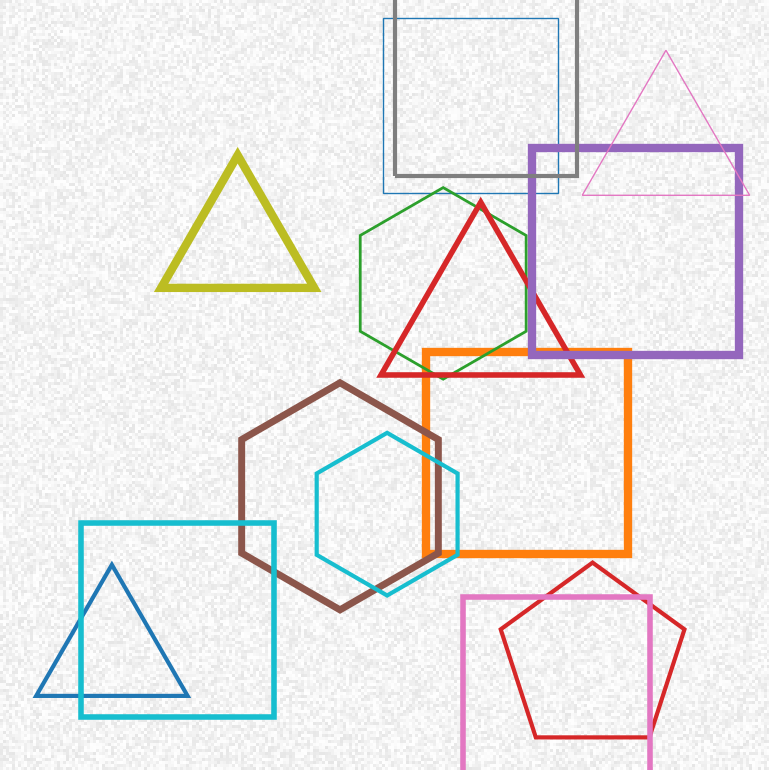[{"shape": "triangle", "thickness": 1.5, "radius": 0.57, "center": [0.145, 0.153]}, {"shape": "square", "thickness": 0.5, "radius": 0.57, "center": [0.611, 0.863]}, {"shape": "square", "thickness": 3, "radius": 0.66, "center": [0.684, 0.411]}, {"shape": "hexagon", "thickness": 1, "radius": 0.62, "center": [0.576, 0.632]}, {"shape": "pentagon", "thickness": 1.5, "radius": 0.63, "center": [0.77, 0.144]}, {"shape": "triangle", "thickness": 2, "radius": 0.75, "center": [0.624, 0.588]}, {"shape": "square", "thickness": 3, "radius": 0.67, "center": [0.825, 0.673]}, {"shape": "hexagon", "thickness": 2.5, "radius": 0.74, "center": [0.442, 0.355]}, {"shape": "square", "thickness": 2, "radius": 0.61, "center": [0.723, 0.103]}, {"shape": "triangle", "thickness": 0.5, "radius": 0.63, "center": [0.865, 0.809]}, {"shape": "square", "thickness": 1.5, "radius": 0.59, "center": [0.631, 0.89]}, {"shape": "triangle", "thickness": 3, "radius": 0.57, "center": [0.309, 0.684]}, {"shape": "square", "thickness": 2, "radius": 0.63, "center": [0.231, 0.195]}, {"shape": "hexagon", "thickness": 1.5, "radius": 0.53, "center": [0.503, 0.332]}]